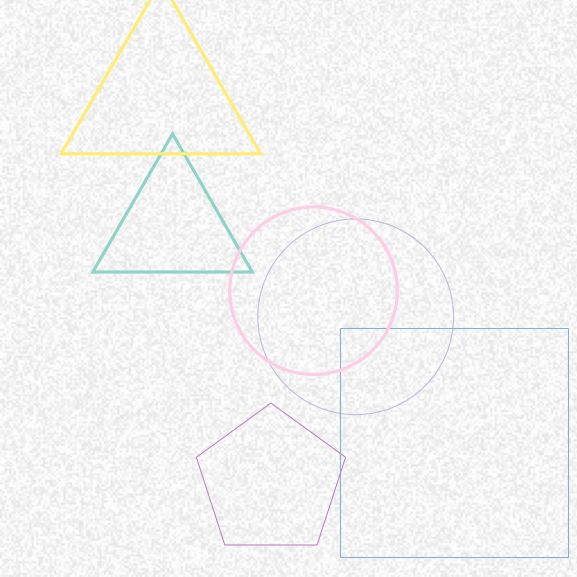[{"shape": "triangle", "thickness": 1.5, "radius": 0.8, "center": [0.299, 0.608]}, {"shape": "circle", "thickness": 0.5, "radius": 0.85, "center": [0.616, 0.451]}, {"shape": "square", "thickness": 0.5, "radius": 0.99, "center": [0.786, 0.233]}, {"shape": "circle", "thickness": 1.5, "radius": 0.73, "center": [0.543, 0.496]}, {"shape": "pentagon", "thickness": 0.5, "radius": 0.68, "center": [0.469, 0.165]}, {"shape": "triangle", "thickness": 1.5, "radius": 1.0, "center": [0.279, 0.833]}]